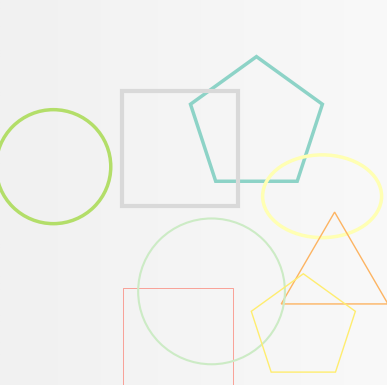[{"shape": "pentagon", "thickness": 2.5, "radius": 0.89, "center": [0.662, 0.674]}, {"shape": "oval", "thickness": 2.5, "radius": 0.77, "center": [0.831, 0.49]}, {"shape": "square", "thickness": 0.5, "radius": 0.71, "center": [0.46, 0.112]}, {"shape": "triangle", "thickness": 1, "radius": 0.8, "center": [0.863, 0.29]}, {"shape": "circle", "thickness": 2.5, "radius": 0.74, "center": [0.138, 0.567]}, {"shape": "square", "thickness": 3, "radius": 0.75, "center": [0.466, 0.614]}, {"shape": "circle", "thickness": 1.5, "radius": 0.95, "center": [0.546, 0.243]}, {"shape": "pentagon", "thickness": 1, "radius": 0.71, "center": [0.783, 0.148]}]